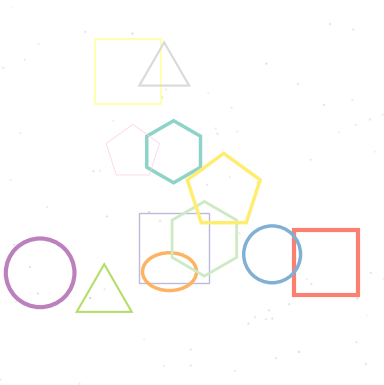[{"shape": "hexagon", "thickness": 2.5, "radius": 0.4, "center": [0.451, 0.606]}, {"shape": "square", "thickness": 1.5, "radius": 0.43, "center": [0.333, 0.815]}, {"shape": "square", "thickness": 1, "radius": 0.46, "center": [0.452, 0.356]}, {"shape": "square", "thickness": 3, "radius": 0.42, "center": [0.846, 0.318]}, {"shape": "circle", "thickness": 2.5, "radius": 0.37, "center": [0.707, 0.339]}, {"shape": "oval", "thickness": 2.5, "radius": 0.35, "center": [0.44, 0.294]}, {"shape": "triangle", "thickness": 1.5, "radius": 0.41, "center": [0.271, 0.231]}, {"shape": "pentagon", "thickness": 0.5, "radius": 0.36, "center": [0.345, 0.604]}, {"shape": "triangle", "thickness": 1.5, "radius": 0.37, "center": [0.426, 0.815]}, {"shape": "circle", "thickness": 3, "radius": 0.45, "center": [0.104, 0.291]}, {"shape": "hexagon", "thickness": 2, "radius": 0.48, "center": [0.531, 0.38]}, {"shape": "pentagon", "thickness": 2.5, "radius": 0.5, "center": [0.581, 0.502]}]